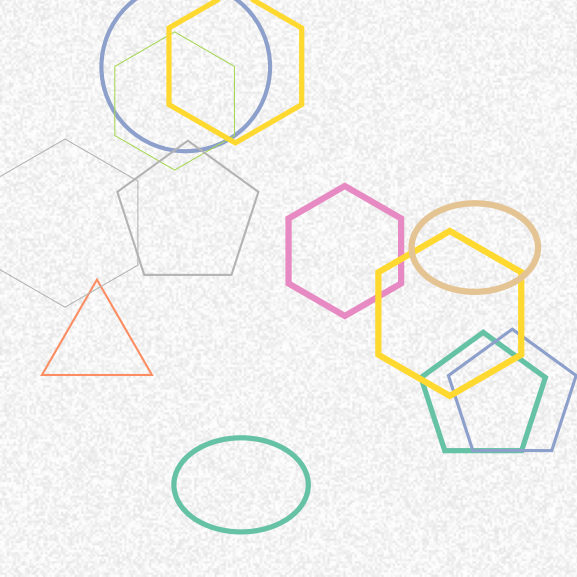[{"shape": "pentagon", "thickness": 2.5, "radius": 0.57, "center": [0.837, 0.31]}, {"shape": "oval", "thickness": 2.5, "radius": 0.58, "center": [0.417, 0.16]}, {"shape": "triangle", "thickness": 1, "radius": 0.55, "center": [0.168, 0.405]}, {"shape": "pentagon", "thickness": 1.5, "radius": 0.58, "center": [0.887, 0.313]}, {"shape": "circle", "thickness": 2, "radius": 0.73, "center": [0.322, 0.883]}, {"shape": "hexagon", "thickness": 3, "radius": 0.56, "center": [0.597, 0.565]}, {"shape": "hexagon", "thickness": 0.5, "radius": 0.6, "center": [0.302, 0.824]}, {"shape": "hexagon", "thickness": 2.5, "radius": 0.66, "center": [0.408, 0.884]}, {"shape": "hexagon", "thickness": 3, "radius": 0.71, "center": [0.779, 0.456]}, {"shape": "oval", "thickness": 3, "radius": 0.55, "center": [0.822, 0.57]}, {"shape": "hexagon", "thickness": 0.5, "radius": 0.73, "center": [0.113, 0.613]}, {"shape": "pentagon", "thickness": 1, "radius": 0.64, "center": [0.325, 0.627]}]